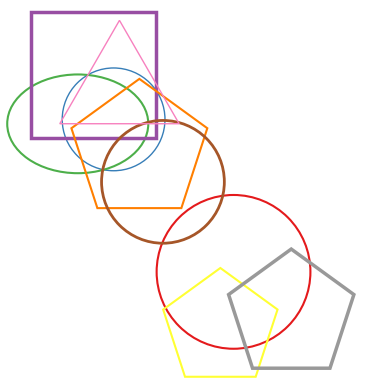[{"shape": "circle", "thickness": 1.5, "radius": 1.0, "center": [0.607, 0.294]}, {"shape": "circle", "thickness": 1, "radius": 0.67, "center": [0.295, 0.69]}, {"shape": "oval", "thickness": 1.5, "radius": 0.92, "center": [0.202, 0.678]}, {"shape": "square", "thickness": 2.5, "radius": 0.82, "center": [0.243, 0.806]}, {"shape": "pentagon", "thickness": 1.5, "radius": 0.93, "center": [0.362, 0.61]}, {"shape": "pentagon", "thickness": 1.5, "radius": 0.78, "center": [0.572, 0.148]}, {"shape": "circle", "thickness": 2, "radius": 0.8, "center": [0.423, 0.528]}, {"shape": "triangle", "thickness": 1, "radius": 0.89, "center": [0.31, 0.768]}, {"shape": "pentagon", "thickness": 2.5, "radius": 0.86, "center": [0.756, 0.182]}]